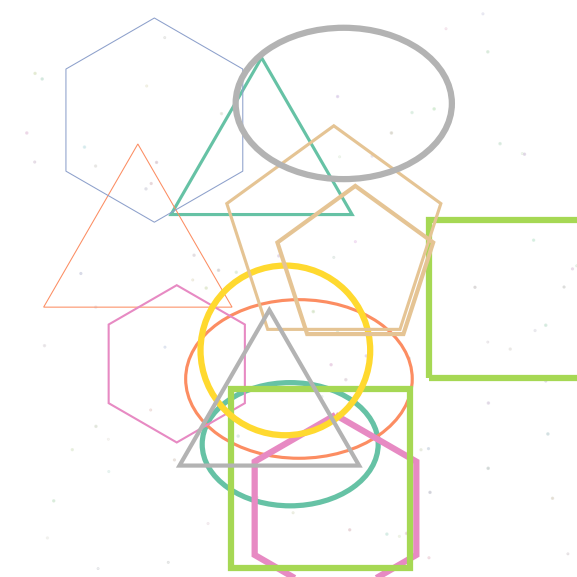[{"shape": "triangle", "thickness": 1.5, "radius": 0.91, "center": [0.453, 0.718]}, {"shape": "oval", "thickness": 2.5, "radius": 0.76, "center": [0.502, 0.23]}, {"shape": "oval", "thickness": 1.5, "radius": 0.98, "center": [0.518, 0.343]}, {"shape": "triangle", "thickness": 0.5, "radius": 0.94, "center": [0.239, 0.561]}, {"shape": "hexagon", "thickness": 0.5, "radius": 0.88, "center": [0.267, 0.791]}, {"shape": "hexagon", "thickness": 1, "radius": 0.68, "center": [0.306, 0.369]}, {"shape": "hexagon", "thickness": 3, "radius": 0.81, "center": [0.581, 0.119]}, {"shape": "square", "thickness": 3, "radius": 0.68, "center": [0.879, 0.481]}, {"shape": "square", "thickness": 3, "radius": 0.77, "center": [0.554, 0.17]}, {"shape": "circle", "thickness": 3, "radius": 0.73, "center": [0.494, 0.392]}, {"shape": "pentagon", "thickness": 2, "radius": 0.71, "center": [0.615, 0.535]}, {"shape": "pentagon", "thickness": 1.5, "radius": 0.97, "center": [0.578, 0.586]}, {"shape": "triangle", "thickness": 2, "radius": 0.9, "center": [0.466, 0.283]}, {"shape": "oval", "thickness": 3, "radius": 0.94, "center": [0.595, 0.82]}]